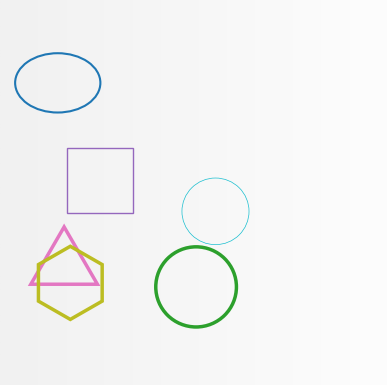[{"shape": "oval", "thickness": 1.5, "radius": 0.55, "center": [0.149, 0.785]}, {"shape": "circle", "thickness": 2.5, "radius": 0.52, "center": [0.506, 0.255]}, {"shape": "square", "thickness": 1, "radius": 0.43, "center": [0.258, 0.531]}, {"shape": "triangle", "thickness": 2.5, "radius": 0.5, "center": [0.165, 0.311]}, {"shape": "hexagon", "thickness": 2.5, "radius": 0.47, "center": [0.181, 0.265]}, {"shape": "circle", "thickness": 0.5, "radius": 0.43, "center": [0.556, 0.451]}]